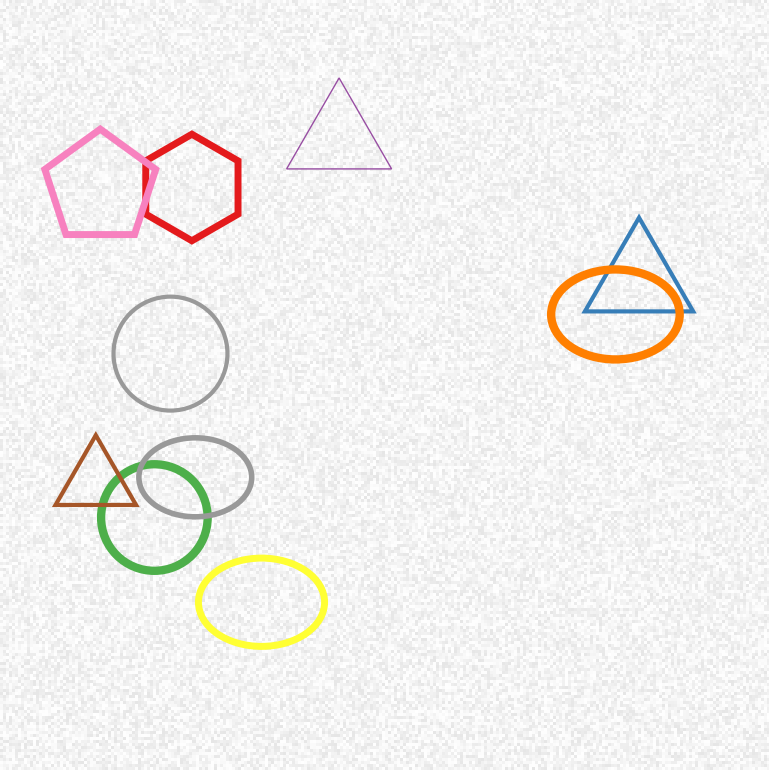[{"shape": "hexagon", "thickness": 2.5, "radius": 0.35, "center": [0.249, 0.757]}, {"shape": "triangle", "thickness": 1.5, "radius": 0.41, "center": [0.83, 0.636]}, {"shape": "circle", "thickness": 3, "radius": 0.35, "center": [0.2, 0.328]}, {"shape": "triangle", "thickness": 0.5, "radius": 0.39, "center": [0.44, 0.82]}, {"shape": "oval", "thickness": 3, "radius": 0.42, "center": [0.799, 0.592]}, {"shape": "oval", "thickness": 2.5, "radius": 0.41, "center": [0.34, 0.218]}, {"shape": "triangle", "thickness": 1.5, "radius": 0.3, "center": [0.124, 0.374]}, {"shape": "pentagon", "thickness": 2.5, "radius": 0.38, "center": [0.13, 0.757]}, {"shape": "oval", "thickness": 2, "radius": 0.37, "center": [0.254, 0.38]}, {"shape": "circle", "thickness": 1.5, "radius": 0.37, "center": [0.221, 0.541]}]